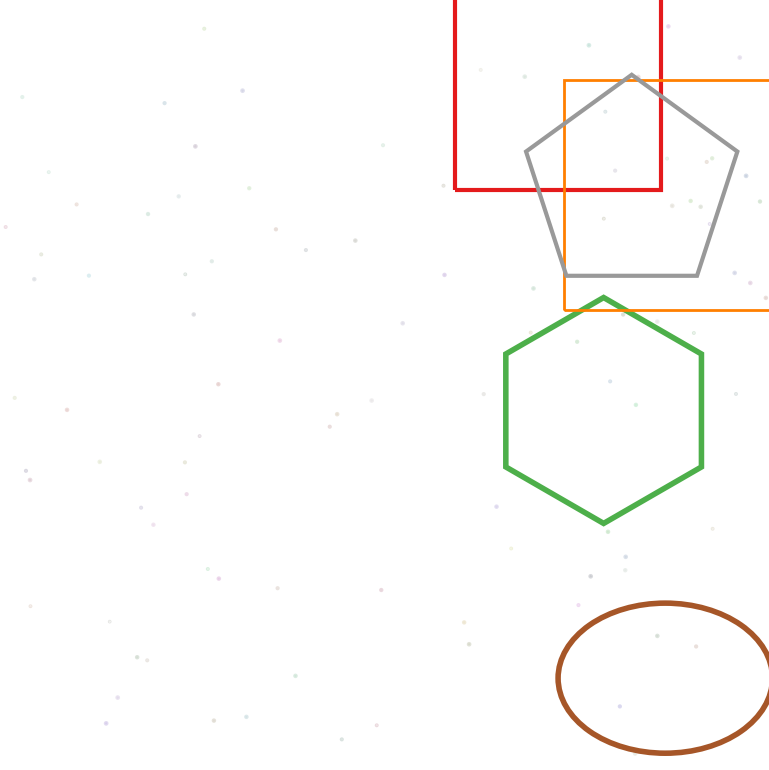[{"shape": "square", "thickness": 1.5, "radius": 0.67, "center": [0.725, 0.887]}, {"shape": "hexagon", "thickness": 2, "radius": 0.73, "center": [0.784, 0.467]}, {"shape": "square", "thickness": 1, "radius": 0.75, "center": [0.882, 0.747]}, {"shape": "oval", "thickness": 2, "radius": 0.7, "center": [0.864, 0.119]}, {"shape": "pentagon", "thickness": 1.5, "radius": 0.72, "center": [0.82, 0.759]}]